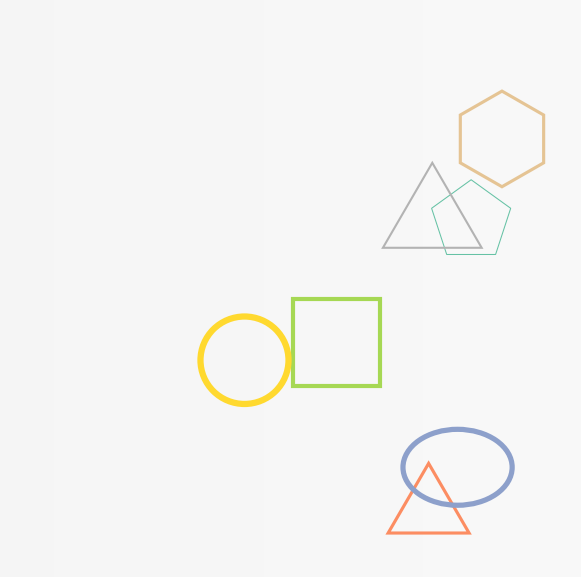[{"shape": "pentagon", "thickness": 0.5, "radius": 0.36, "center": [0.811, 0.616]}, {"shape": "triangle", "thickness": 1.5, "radius": 0.4, "center": [0.737, 0.116]}, {"shape": "oval", "thickness": 2.5, "radius": 0.47, "center": [0.787, 0.19]}, {"shape": "square", "thickness": 2, "radius": 0.37, "center": [0.579, 0.406]}, {"shape": "circle", "thickness": 3, "radius": 0.38, "center": [0.421, 0.375]}, {"shape": "hexagon", "thickness": 1.5, "radius": 0.41, "center": [0.864, 0.759]}, {"shape": "triangle", "thickness": 1, "radius": 0.49, "center": [0.744, 0.619]}]